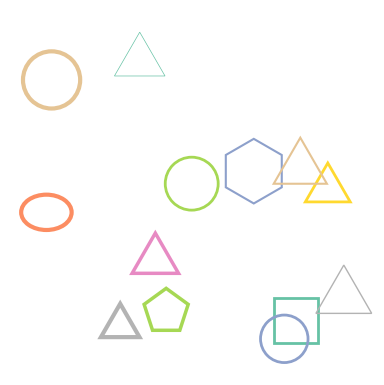[{"shape": "triangle", "thickness": 0.5, "radius": 0.38, "center": [0.363, 0.841]}, {"shape": "square", "thickness": 2, "radius": 0.29, "center": [0.769, 0.167]}, {"shape": "oval", "thickness": 3, "radius": 0.33, "center": [0.121, 0.448]}, {"shape": "hexagon", "thickness": 1.5, "radius": 0.42, "center": [0.659, 0.555]}, {"shape": "circle", "thickness": 2, "radius": 0.31, "center": [0.738, 0.12]}, {"shape": "triangle", "thickness": 2.5, "radius": 0.35, "center": [0.403, 0.325]}, {"shape": "pentagon", "thickness": 2.5, "radius": 0.3, "center": [0.432, 0.191]}, {"shape": "circle", "thickness": 2, "radius": 0.34, "center": [0.498, 0.523]}, {"shape": "triangle", "thickness": 2, "radius": 0.34, "center": [0.851, 0.509]}, {"shape": "circle", "thickness": 3, "radius": 0.37, "center": [0.134, 0.792]}, {"shape": "triangle", "thickness": 1.5, "radius": 0.4, "center": [0.78, 0.563]}, {"shape": "triangle", "thickness": 1, "radius": 0.42, "center": [0.893, 0.228]}, {"shape": "triangle", "thickness": 3, "radius": 0.29, "center": [0.312, 0.153]}]